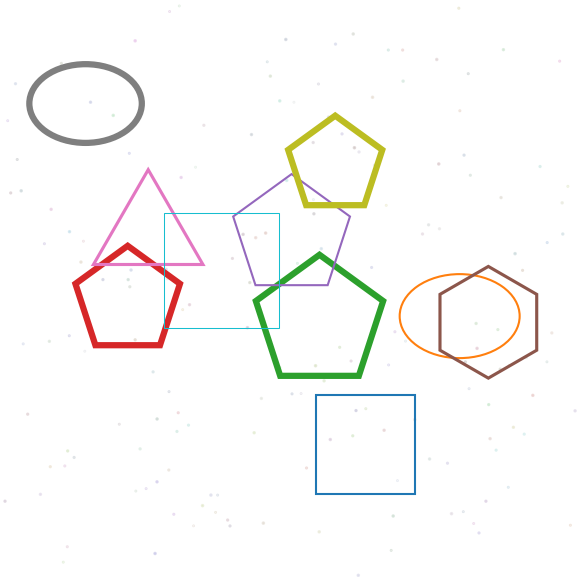[{"shape": "square", "thickness": 1, "radius": 0.43, "center": [0.633, 0.229]}, {"shape": "oval", "thickness": 1, "radius": 0.52, "center": [0.796, 0.452]}, {"shape": "pentagon", "thickness": 3, "radius": 0.58, "center": [0.553, 0.442]}, {"shape": "pentagon", "thickness": 3, "radius": 0.48, "center": [0.221, 0.478]}, {"shape": "pentagon", "thickness": 1, "radius": 0.53, "center": [0.505, 0.591]}, {"shape": "hexagon", "thickness": 1.5, "radius": 0.48, "center": [0.846, 0.441]}, {"shape": "triangle", "thickness": 1.5, "radius": 0.55, "center": [0.257, 0.596]}, {"shape": "oval", "thickness": 3, "radius": 0.49, "center": [0.148, 0.82]}, {"shape": "pentagon", "thickness": 3, "radius": 0.43, "center": [0.58, 0.713]}, {"shape": "square", "thickness": 0.5, "radius": 0.5, "center": [0.384, 0.53]}]